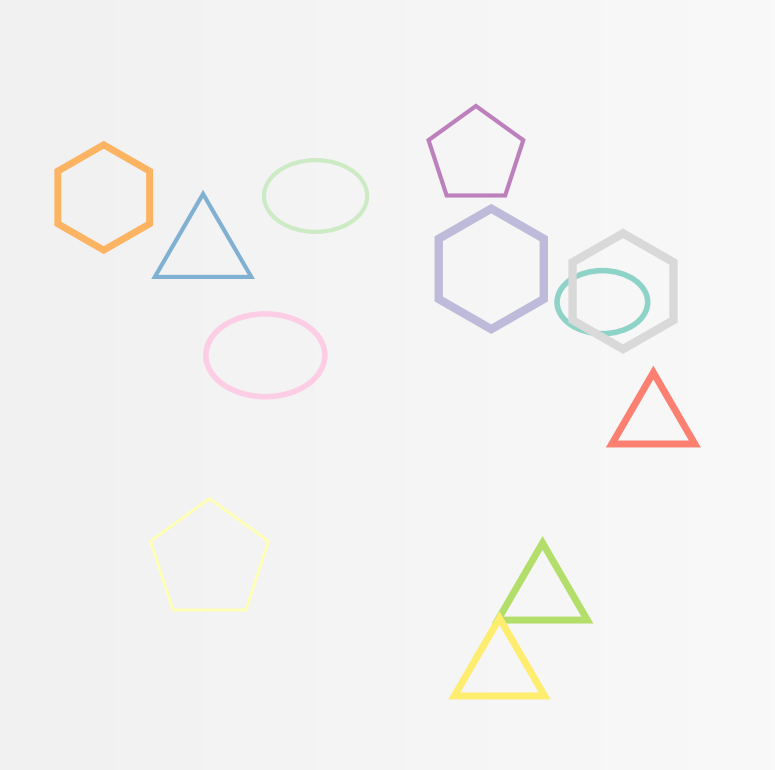[{"shape": "oval", "thickness": 2, "radius": 0.29, "center": [0.777, 0.608]}, {"shape": "pentagon", "thickness": 1, "radius": 0.4, "center": [0.27, 0.273]}, {"shape": "hexagon", "thickness": 3, "radius": 0.39, "center": [0.634, 0.651]}, {"shape": "triangle", "thickness": 2.5, "radius": 0.31, "center": [0.843, 0.454]}, {"shape": "triangle", "thickness": 1.5, "radius": 0.36, "center": [0.262, 0.676]}, {"shape": "hexagon", "thickness": 2.5, "radius": 0.34, "center": [0.134, 0.744]}, {"shape": "triangle", "thickness": 2.5, "radius": 0.33, "center": [0.7, 0.228]}, {"shape": "oval", "thickness": 2, "radius": 0.38, "center": [0.342, 0.539]}, {"shape": "hexagon", "thickness": 3, "radius": 0.38, "center": [0.804, 0.622]}, {"shape": "pentagon", "thickness": 1.5, "radius": 0.32, "center": [0.614, 0.798]}, {"shape": "oval", "thickness": 1.5, "radius": 0.33, "center": [0.407, 0.745]}, {"shape": "triangle", "thickness": 2.5, "radius": 0.34, "center": [0.644, 0.13]}]